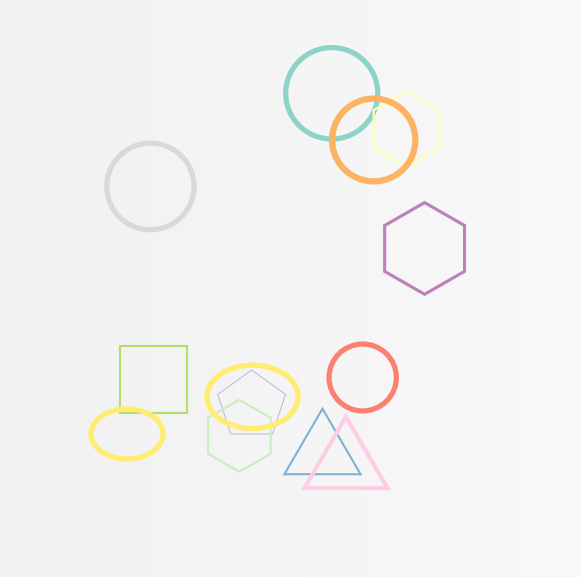[{"shape": "circle", "thickness": 2.5, "radius": 0.4, "center": [0.571, 0.838]}, {"shape": "hexagon", "thickness": 1, "radius": 0.33, "center": [0.699, 0.776]}, {"shape": "pentagon", "thickness": 0.5, "radius": 0.31, "center": [0.433, 0.297]}, {"shape": "circle", "thickness": 2.5, "radius": 0.29, "center": [0.624, 0.345]}, {"shape": "triangle", "thickness": 1, "radius": 0.38, "center": [0.555, 0.216]}, {"shape": "circle", "thickness": 3, "radius": 0.36, "center": [0.643, 0.757]}, {"shape": "square", "thickness": 1, "radius": 0.29, "center": [0.264, 0.342]}, {"shape": "triangle", "thickness": 2, "radius": 0.41, "center": [0.595, 0.195]}, {"shape": "circle", "thickness": 2.5, "radius": 0.38, "center": [0.259, 0.676]}, {"shape": "hexagon", "thickness": 1.5, "radius": 0.4, "center": [0.731, 0.569]}, {"shape": "hexagon", "thickness": 1, "radius": 0.31, "center": [0.412, 0.245]}, {"shape": "oval", "thickness": 2.5, "radius": 0.31, "center": [0.218, 0.248]}, {"shape": "oval", "thickness": 2.5, "radius": 0.39, "center": [0.434, 0.312]}]